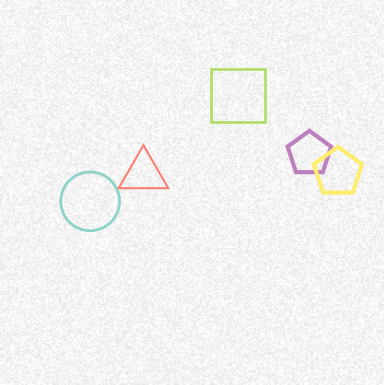[{"shape": "circle", "thickness": 2, "radius": 0.38, "center": [0.234, 0.477]}, {"shape": "triangle", "thickness": 1.5, "radius": 0.37, "center": [0.373, 0.548]}, {"shape": "square", "thickness": 2, "radius": 0.35, "center": [0.618, 0.752]}, {"shape": "pentagon", "thickness": 3, "radius": 0.3, "center": [0.804, 0.601]}, {"shape": "pentagon", "thickness": 3, "radius": 0.33, "center": [0.878, 0.553]}]